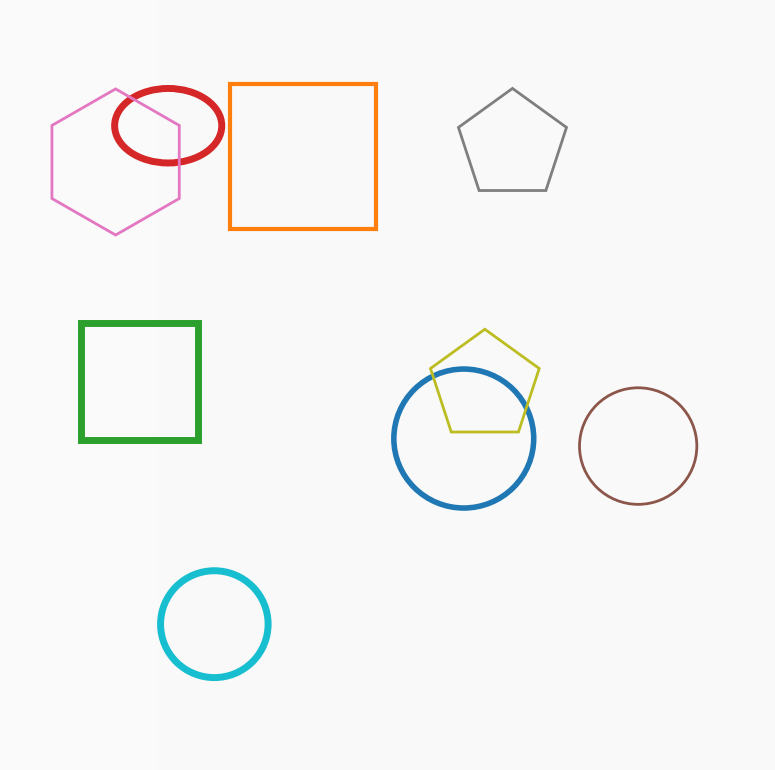[{"shape": "circle", "thickness": 2, "radius": 0.45, "center": [0.598, 0.43]}, {"shape": "square", "thickness": 1.5, "radius": 0.47, "center": [0.391, 0.797]}, {"shape": "square", "thickness": 2.5, "radius": 0.38, "center": [0.18, 0.504]}, {"shape": "oval", "thickness": 2.5, "radius": 0.35, "center": [0.217, 0.837]}, {"shape": "circle", "thickness": 1, "radius": 0.38, "center": [0.823, 0.421]}, {"shape": "hexagon", "thickness": 1, "radius": 0.47, "center": [0.149, 0.79]}, {"shape": "pentagon", "thickness": 1, "radius": 0.37, "center": [0.661, 0.812]}, {"shape": "pentagon", "thickness": 1, "radius": 0.37, "center": [0.626, 0.499]}, {"shape": "circle", "thickness": 2.5, "radius": 0.35, "center": [0.277, 0.189]}]